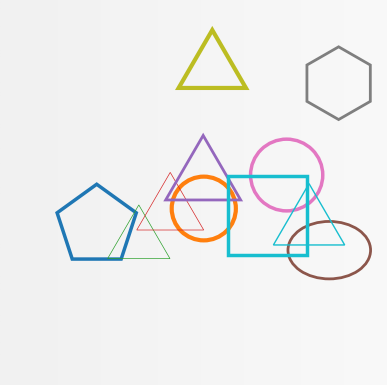[{"shape": "pentagon", "thickness": 2.5, "radius": 0.54, "center": [0.25, 0.414]}, {"shape": "circle", "thickness": 3, "radius": 0.41, "center": [0.526, 0.458]}, {"shape": "triangle", "thickness": 0.5, "radius": 0.46, "center": [0.358, 0.375]}, {"shape": "triangle", "thickness": 0.5, "radius": 0.5, "center": [0.439, 0.452]}, {"shape": "triangle", "thickness": 2, "radius": 0.56, "center": [0.524, 0.536]}, {"shape": "oval", "thickness": 2, "radius": 0.53, "center": [0.85, 0.35]}, {"shape": "circle", "thickness": 2.5, "radius": 0.47, "center": [0.74, 0.545]}, {"shape": "hexagon", "thickness": 2, "radius": 0.47, "center": [0.874, 0.784]}, {"shape": "triangle", "thickness": 3, "radius": 0.5, "center": [0.548, 0.822]}, {"shape": "square", "thickness": 2.5, "radius": 0.51, "center": [0.691, 0.441]}, {"shape": "triangle", "thickness": 1, "radius": 0.53, "center": [0.798, 0.417]}]